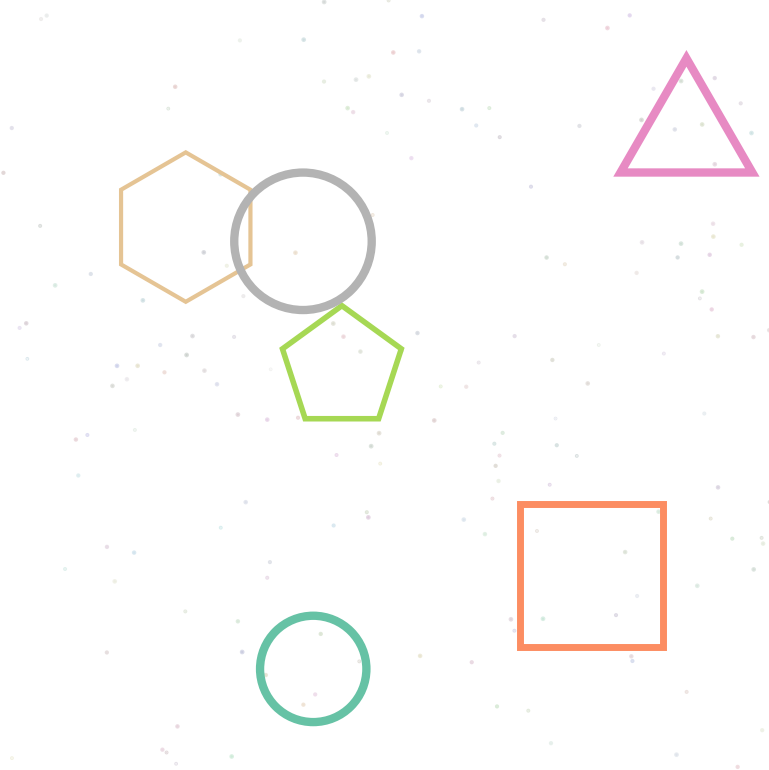[{"shape": "circle", "thickness": 3, "radius": 0.35, "center": [0.407, 0.131]}, {"shape": "square", "thickness": 2.5, "radius": 0.46, "center": [0.768, 0.252]}, {"shape": "triangle", "thickness": 3, "radius": 0.49, "center": [0.891, 0.825]}, {"shape": "pentagon", "thickness": 2, "radius": 0.41, "center": [0.444, 0.522]}, {"shape": "hexagon", "thickness": 1.5, "radius": 0.49, "center": [0.241, 0.705]}, {"shape": "circle", "thickness": 3, "radius": 0.45, "center": [0.393, 0.687]}]